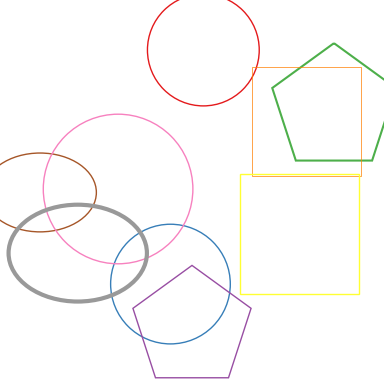[{"shape": "circle", "thickness": 1, "radius": 0.73, "center": [0.528, 0.87]}, {"shape": "circle", "thickness": 1, "radius": 0.78, "center": [0.443, 0.262]}, {"shape": "pentagon", "thickness": 1.5, "radius": 0.84, "center": [0.867, 0.719]}, {"shape": "pentagon", "thickness": 1, "radius": 0.81, "center": [0.499, 0.149]}, {"shape": "square", "thickness": 0.5, "radius": 0.71, "center": [0.795, 0.684]}, {"shape": "square", "thickness": 1, "radius": 0.78, "center": [0.777, 0.392]}, {"shape": "oval", "thickness": 1, "radius": 0.73, "center": [0.104, 0.5]}, {"shape": "circle", "thickness": 1, "radius": 0.97, "center": [0.307, 0.509]}, {"shape": "oval", "thickness": 3, "radius": 0.9, "center": [0.202, 0.343]}]